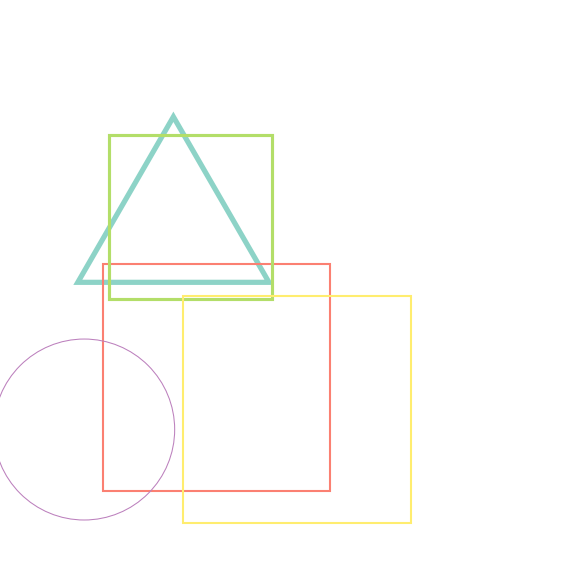[{"shape": "triangle", "thickness": 2.5, "radius": 0.96, "center": [0.3, 0.606]}, {"shape": "square", "thickness": 1, "radius": 0.99, "center": [0.375, 0.345]}, {"shape": "square", "thickness": 1.5, "radius": 0.71, "center": [0.33, 0.623]}, {"shape": "circle", "thickness": 0.5, "radius": 0.78, "center": [0.146, 0.255]}, {"shape": "square", "thickness": 1, "radius": 0.99, "center": [0.514, 0.29]}]